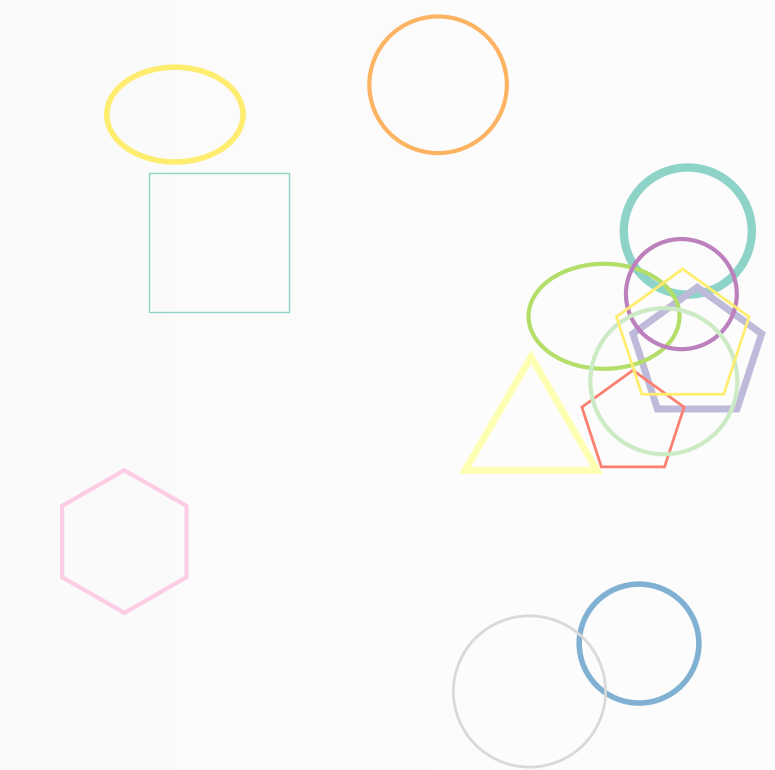[{"shape": "circle", "thickness": 3, "radius": 0.41, "center": [0.887, 0.7]}, {"shape": "square", "thickness": 0.5, "radius": 0.45, "center": [0.283, 0.685]}, {"shape": "triangle", "thickness": 2.5, "radius": 0.49, "center": [0.685, 0.438]}, {"shape": "pentagon", "thickness": 2.5, "radius": 0.44, "center": [0.9, 0.54]}, {"shape": "pentagon", "thickness": 1, "radius": 0.35, "center": [0.817, 0.45]}, {"shape": "circle", "thickness": 2, "radius": 0.39, "center": [0.825, 0.164]}, {"shape": "circle", "thickness": 1.5, "radius": 0.44, "center": [0.565, 0.89]}, {"shape": "oval", "thickness": 1.5, "radius": 0.49, "center": [0.779, 0.589]}, {"shape": "hexagon", "thickness": 1.5, "radius": 0.46, "center": [0.16, 0.297]}, {"shape": "circle", "thickness": 1, "radius": 0.49, "center": [0.683, 0.102]}, {"shape": "circle", "thickness": 1.5, "radius": 0.36, "center": [0.879, 0.618]}, {"shape": "circle", "thickness": 1.5, "radius": 0.47, "center": [0.857, 0.505]}, {"shape": "oval", "thickness": 2, "radius": 0.44, "center": [0.226, 0.851]}, {"shape": "pentagon", "thickness": 1, "radius": 0.45, "center": [0.881, 0.561]}]